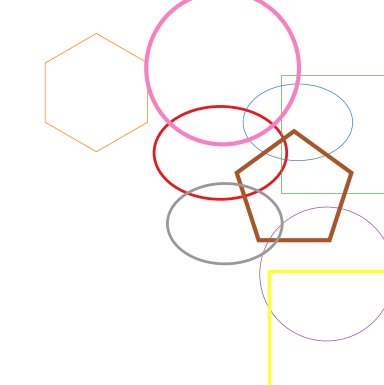[{"shape": "oval", "thickness": 2, "radius": 0.86, "center": [0.572, 0.603]}, {"shape": "oval", "thickness": 0.5, "radius": 0.71, "center": [0.774, 0.682]}, {"shape": "square", "thickness": 0.5, "radius": 0.77, "center": [0.884, 0.652]}, {"shape": "circle", "thickness": 0.5, "radius": 0.87, "center": [0.849, 0.288]}, {"shape": "hexagon", "thickness": 0.5, "radius": 0.77, "center": [0.25, 0.759]}, {"shape": "square", "thickness": 2.5, "radius": 0.96, "center": [0.891, 0.104]}, {"shape": "pentagon", "thickness": 3, "radius": 0.78, "center": [0.764, 0.503]}, {"shape": "circle", "thickness": 3, "radius": 0.99, "center": [0.578, 0.823]}, {"shape": "oval", "thickness": 2, "radius": 0.75, "center": [0.584, 0.419]}]